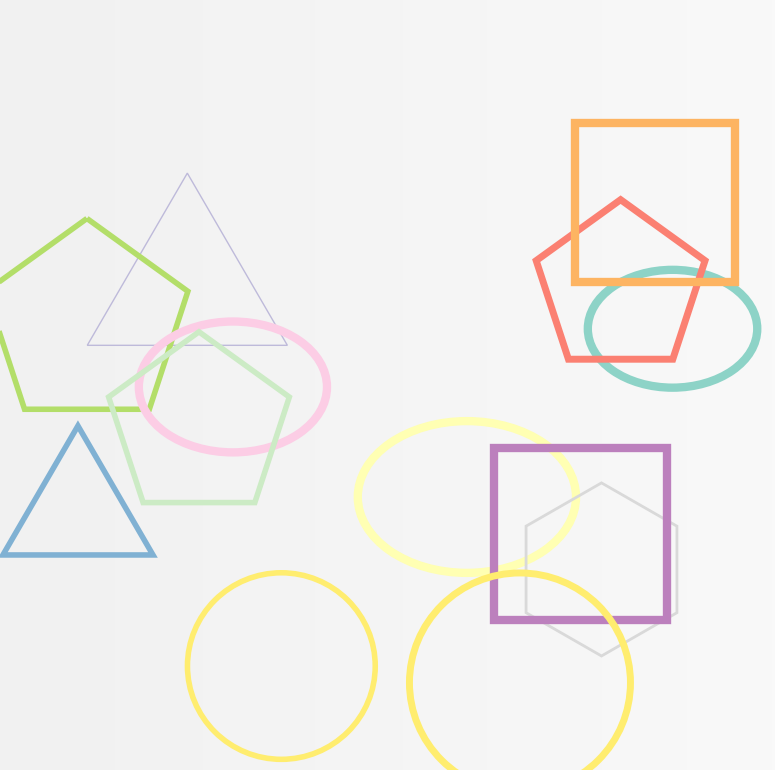[{"shape": "oval", "thickness": 3, "radius": 0.55, "center": [0.868, 0.573]}, {"shape": "oval", "thickness": 3, "radius": 0.7, "center": [0.602, 0.355]}, {"shape": "triangle", "thickness": 0.5, "radius": 0.75, "center": [0.242, 0.626]}, {"shape": "pentagon", "thickness": 2.5, "radius": 0.57, "center": [0.801, 0.626]}, {"shape": "triangle", "thickness": 2, "radius": 0.56, "center": [0.101, 0.335]}, {"shape": "square", "thickness": 3, "radius": 0.51, "center": [0.845, 0.737]}, {"shape": "pentagon", "thickness": 2, "radius": 0.68, "center": [0.112, 0.579]}, {"shape": "oval", "thickness": 3, "radius": 0.61, "center": [0.301, 0.497]}, {"shape": "hexagon", "thickness": 1, "radius": 0.56, "center": [0.776, 0.26]}, {"shape": "square", "thickness": 3, "radius": 0.56, "center": [0.749, 0.306]}, {"shape": "pentagon", "thickness": 2, "radius": 0.61, "center": [0.257, 0.446]}, {"shape": "circle", "thickness": 2, "radius": 0.61, "center": [0.363, 0.135]}, {"shape": "circle", "thickness": 2.5, "radius": 0.71, "center": [0.671, 0.113]}]